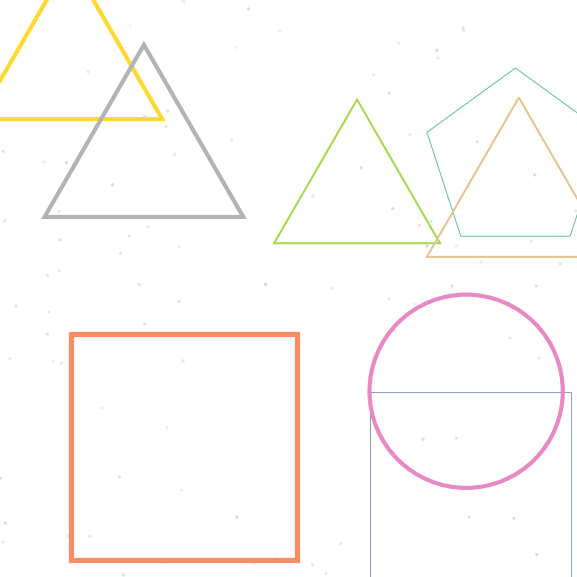[{"shape": "pentagon", "thickness": 0.5, "radius": 0.81, "center": [0.893, 0.72]}, {"shape": "square", "thickness": 2.5, "radius": 0.98, "center": [0.318, 0.225]}, {"shape": "square", "thickness": 0.5, "radius": 0.87, "center": [0.815, 0.147]}, {"shape": "circle", "thickness": 2, "radius": 0.84, "center": [0.807, 0.322]}, {"shape": "triangle", "thickness": 1, "radius": 0.83, "center": [0.618, 0.661]}, {"shape": "triangle", "thickness": 2, "radius": 0.92, "center": [0.121, 0.885]}, {"shape": "triangle", "thickness": 1, "radius": 0.92, "center": [0.898, 0.646]}, {"shape": "triangle", "thickness": 2, "radius": 0.99, "center": [0.249, 0.723]}]